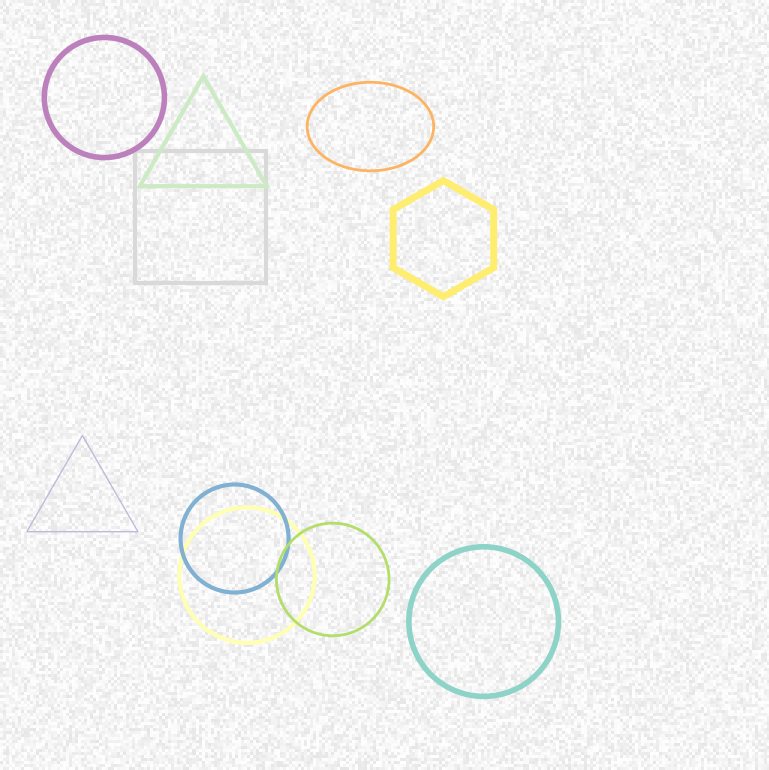[{"shape": "circle", "thickness": 2, "radius": 0.49, "center": [0.628, 0.193]}, {"shape": "circle", "thickness": 1.5, "radius": 0.44, "center": [0.321, 0.253]}, {"shape": "triangle", "thickness": 0.5, "radius": 0.42, "center": [0.107, 0.351]}, {"shape": "circle", "thickness": 1.5, "radius": 0.35, "center": [0.305, 0.301]}, {"shape": "oval", "thickness": 1, "radius": 0.41, "center": [0.481, 0.836]}, {"shape": "circle", "thickness": 1, "radius": 0.37, "center": [0.432, 0.247]}, {"shape": "square", "thickness": 1.5, "radius": 0.43, "center": [0.26, 0.718]}, {"shape": "circle", "thickness": 2, "radius": 0.39, "center": [0.136, 0.873]}, {"shape": "triangle", "thickness": 1.5, "radius": 0.48, "center": [0.264, 0.806]}, {"shape": "hexagon", "thickness": 2.5, "radius": 0.38, "center": [0.576, 0.69]}]